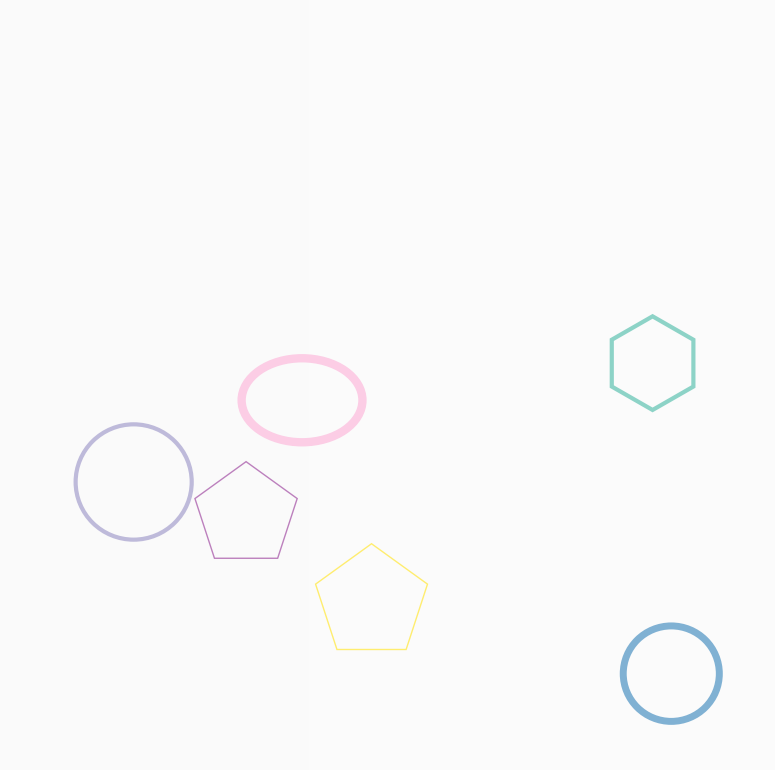[{"shape": "hexagon", "thickness": 1.5, "radius": 0.3, "center": [0.842, 0.528]}, {"shape": "circle", "thickness": 1.5, "radius": 0.37, "center": [0.172, 0.374]}, {"shape": "circle", "thickness": 2.5, "radius": 0.31, "center": [0.866, 0.125]}, {"shape": "oval", "thickness": 3, "radius": 0.39, "center": [0.39, 0.48]}, {"shape": "pentagon", "thickness": 0.5, "radius": 0.35, "center": [0.317, 0.331]}, {"shape": "pentagon", "thickness": 0.5, "radius": 0.38, "center": [0.479, 0.218]}]